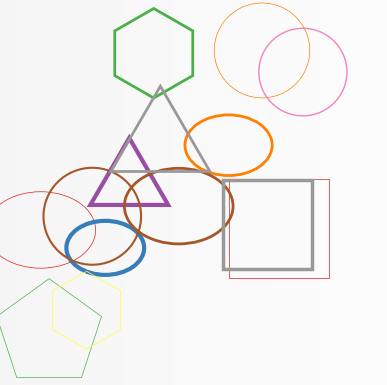[{"shape": "oval", "thickness": 0.5, "radius": 0.71, "center": [0.105, 0.403]}, {"shape": "square", "thickness": 0.5, "radius": 0.64, "center": [0.72, 0.406]}, {"shape": "oval", "thickness": 3, "radius": 0.5, "center": [0.272, 0.356]}, {"shape": "pentagon", "thickness": 0.5, "radius": 0.71, "center": [0.127, 0.134]}, {"shape": "hexagon", "thickness": 2, "radius": 0.58, "center": [0.397, 0.862]}, {"shape": "triangle", "thickness": 3, "radius": 0.58, "center": [0.334, 0.526]}, {"shape": "oval", "thickness": 2, "radius": 0.56, "center": [0.59, 0.623]}, {"shape": "circle", "thickness": 0.5, "radius": 0.62, "center": [0.676, 0.869]}, {"shape": "hexagon", "thickness": 0.5, "radius": 0.51, "center": [0.224, 0.194]}, {"shape": "circle", "thickness": 1.5, "radius": 0.63, "center": [0.238, 0.438]}, {"shape": "oval", "thickness": 2, "radius": 0.7, "center": [0.461, 0.465]}, {"shape": "circle", "thickness": 1, "radius": 0.57, "center": [0.782, 0.813]}, {"shape": "triangle", "thickness": 2, "radius": 0.74, "center": [0.414, 0.628]}, {"shape": "square", "thickness": 2.5, "radius": 0.57, "center": [0.689, 0.416]}]